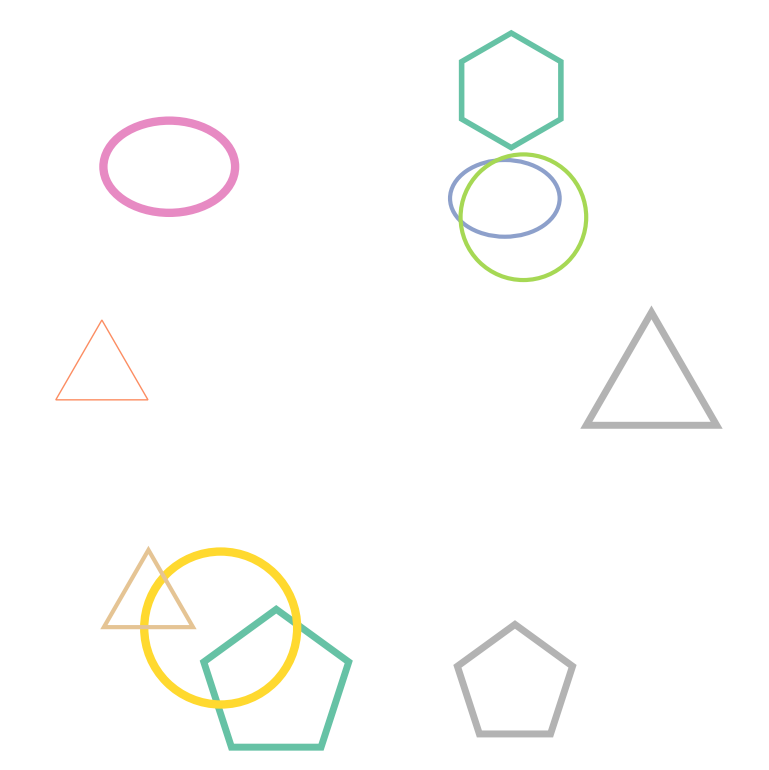[{"shape": "pentagon", "thickness": 2.5, "radius": 0.49, "center": [0.359, 0.11]}, {"shape": "hexagon", "thickness": 2, "radius": 0.37, "center": [0.664, 0.883]}, {"shape": "triangle", "thickness": 0.5, "radius": 0.35, "center": [0.132, 0.515]}, {"shape": "oval", "thickness": 1.5, "radius": 0.36, "center": [0.656, 0.742]}, {"shape": "oval", "thickness": 3, "radius": 0.43, "center": [0.22, 0.783]}, {"shape": "circle", "thickness": 1.5, "radius": 0.41, "center": [0.68, 0.718]}, {"shape": "circle", "thickness": 3, "radius": 0.5, "center": [0.287, 0.184]}, {"shape": "triangle", "thickness": 1.5, "radius": 0.33, "center": [0.193, 0.219]}, {"shape": "pentagon", "thickness": 2.5, "radius": 0.39, "center": [0.669, 0.11]}, {"shape": "triangle", "thickness": 2.5, "radius": 0.49, "center": [0.846, 0.497]}]